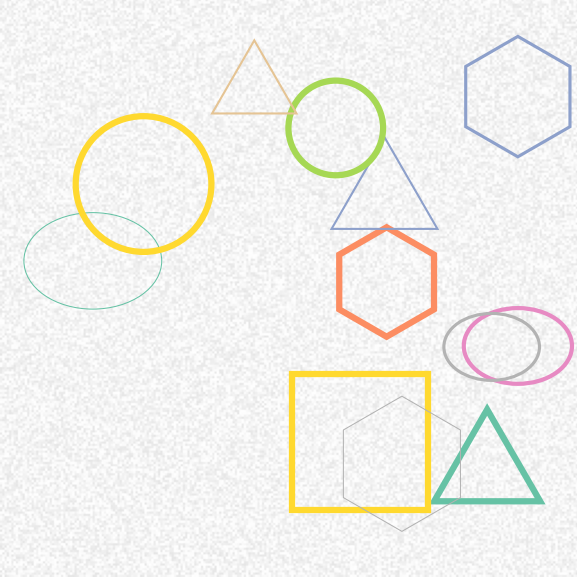[{"shape": "oval", "thickness": 0.5, "radius": 0.6, "center": [0.161, 0.547]}, {"shape": "triangle", "thickness": 3, "radius": 0.53, "center": [0.844, 0.184]}, {"shape": "hexagon", "thickness": 3, "radius": 0.47, "center": [0.669, 0.511]}, {"shape": "hexagon", "thickness": 1.5, "radius": 0.52, "center": [0.897, 0.832]}, {"shape": "triangle", "thickness": 1, "radius": 0.53, "center": [0.666, 0.656]}, {"shape": "oval", "thickness": 2, "radius": 0.47, "center": [0.897, 0.4]}, {"shape": "circle", "thickness": 3, "radius": 0.41, "center": [0.581, 0.778]}, {"shape": "circle", "thickness": 3, "radius": 0.59, "center": [0.249, 0.68]}, {"shape": "square", "thickness": 3, "radius": 0.59, "center": [0.624, 0.233]}, {"shape": "triangle", "thickness": 1, "radius": 0.42, "center": [0.44, 0.845]}, {"shape": "hexagon", "thickness": 0.5, "radius": 0.59, "center": [0.696, 0.196]}, {"shape": "oval", "thickness": 1.5, "radius": 0.41, "center": [0.851, 0.398]}]